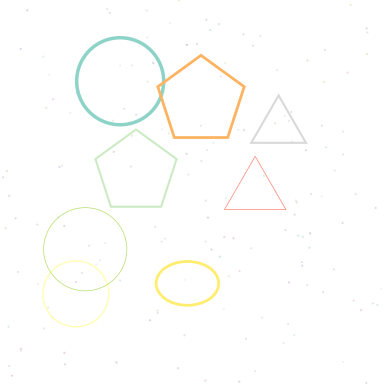[{"shape": "circle", "thickness": 2.5, "radius": 0.57, "center": [0.312, 0.789]}, {"shape": "circle", "thickness": 1, "radius": 0.43, "center": [0.197, 0.237]}, {"shape": "triangle", "thickness": 0.5, "radius": 0.46, "center": [0.663, 0.502]}, {"shape": "pentagon", "thickness": 2, "radius": 0.59, "center": [0.522, 0.738]}, {"shape": "circle", "thickness": 0.5, "radius": 0.54, "center": [0.221, 0.353]}, {"shape": "triangle", "thickness": 1.5, "radius": 0.41, "center": [0.724, 0.67]}, {"shape": "pentagon", "thickness": 1.5, "radius": 0.55, "center": [0.353, 0.553]}, {"shape": "oval", "thickness": 2, "radius": 0.41, "center": [0.487, 0.264]}]